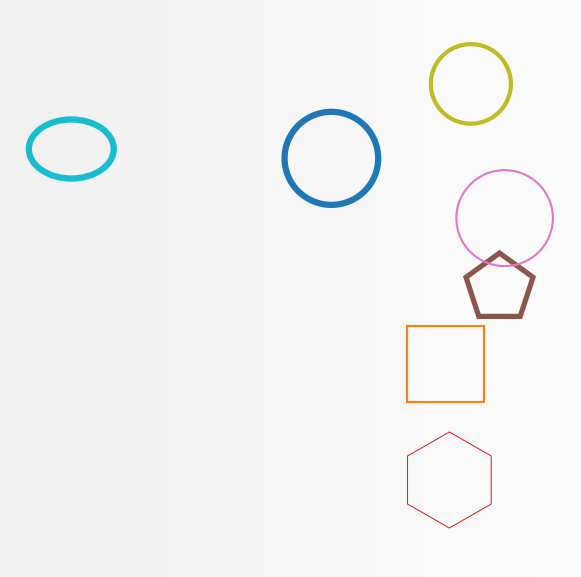[{"shape": "circle", "thickness": 3, "radius": 0.4, "center": [0.57, 0.725]}, {"shape": "square", "thickness": 1, "radius": 0.33, "center": [0.767, 0.369]}, {"shape": "hexagon", "thickness": 0.5, "radius": 0.42, "center": [0.773, 0.168]}, {"shape": "pentagon", "thickness": 2.5, "radius": 0.3, "center": [0.859, 0.5]}, {"shape": "circle", "thickness": 1, "radius": 0.42, "center": [0.868, 0.621]}, {"shape": "circle", "thickness": 2, "radius": 0.34, "center": [0.81, 0.854]}, {"shape": "oval", "thickness": 3, "radius": 0.37, "center": [0.123, 0.741]}]